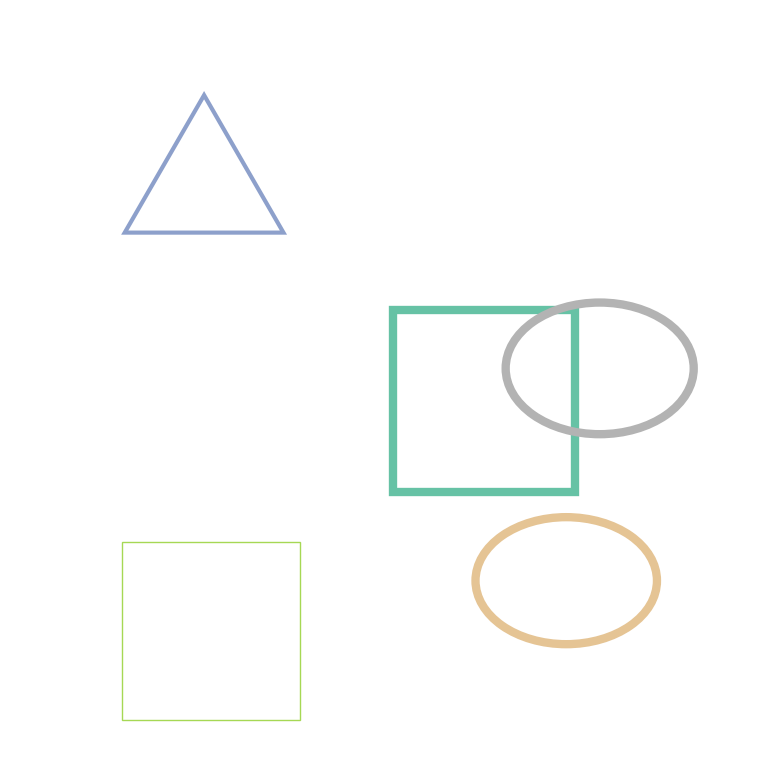[{"shape": "square", "thickness": 3, "radius": 0.59, "center": [0.629, 0.479]}, {"shape": "triangle", "thickness": 1.5, "radius": 0.6, "center": [0.265, 0.757]}, {"shape": "square", "thickness": 0.5, "radius": 0.58, "center": [0.274, 0.181]}, {"shape": "oval", "thickness": 3, "radius": 0.59, "center": [0.735, 0.246]}, {"shape": "oval", "thickness": 3, "radius": 0.61, "center": [0.779, 0.522]}]